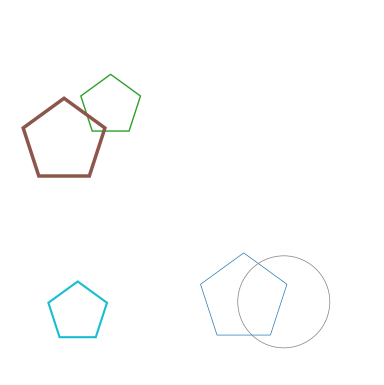[{"shape": "pentagon", "thickness": 0.5, "radius": 0.59, "center": [0.633, 0.225]}, {"shape": "pentagon", "thickness": 1, "radius": 0.41, "center": [0.287, 0.725]}, {"shape": "pentagon", "thickness": 2.5, "radius": 0.56, "center": [0.166, 0.633]}, {"shape": "circle", "thickness": 0.5, "radius": 0.6, "center": [0.737, 0.216]}, {"shape": "pentagon", "thickness": 1.5, "radius": 0.4, "center": [0.202, 0.189]}]